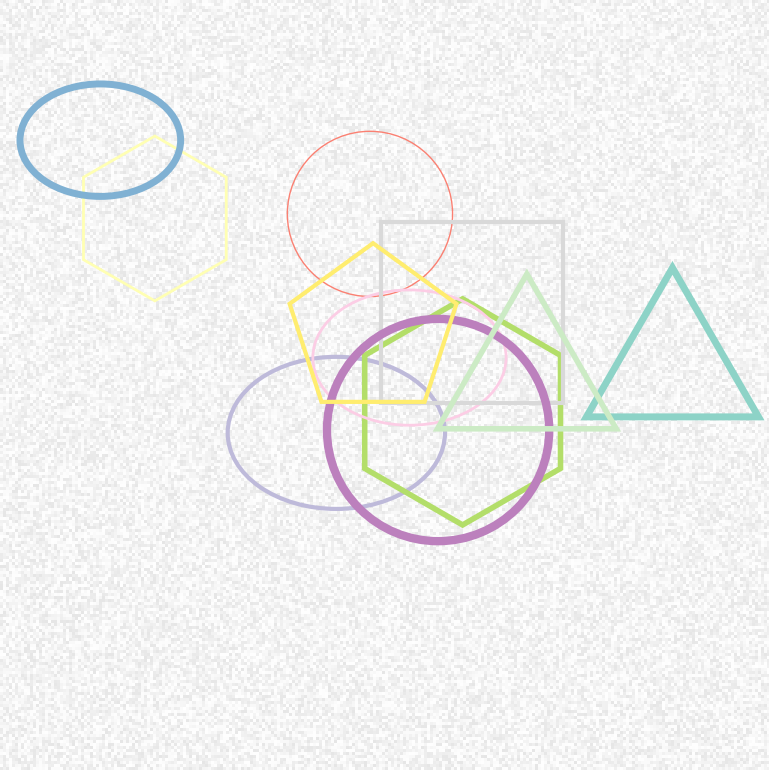[{"shape": "triangle", "thickness": 2.5, "radius": 0.65, "center": [0.873, 0.523]}, {"shape": "hexagon", "thickness": 1, "radius": 0.54, "center": [0.201, 0.716]}, {"shape": "oval", "thickness": 1.5, "radius": 0.71, "center": [0.437, 0.438]}, {"shape": "circle", "thickness": 0.5, "radius": 0.54, "center": [0.48, 0.722]}, {"shape": "oval", "thickness": 2.5, "radius": 0.52, "center": [0.13, 0.818]}, {"shape": "hexagon", "thickness": 2, "radius": 0.73, "center": [0.601, 0.465]}, {"shape": "oval", "thickness": 1, "radius": 0.63, "center": [0.532, 0.536]}, {"shape": "square", "thickness": 1.5, "radius": 0.59, "center": [0.613, 0.594]}, {"shape": "circle", "thickness": 3, "radius": 0.72, "center": [0.569, 0.442]}, {"shape": "triangle", "thickness": 2, "radius": 0.67, "center": [0.684, 0.51]}, {"shape": "pentagon", "thickness": 1.5, "radius": 0.57, "center": [0.484, 0.57]}]